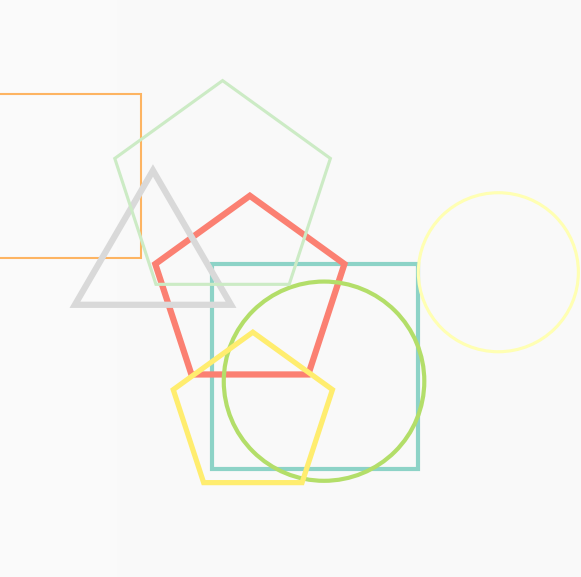[{"shape": "square", "thickness": 2, "radius": 0.89, "center": [0.542, 0.364]}, {"shape": "circle", "thickness": 1.5, "radius": 0.69, "center": [0.857, 0.528]}, {"shape": "pentagon", "thickness": 3, "radius": 0.86, "center": [0.43, 0.489]}, {"shape": "square", "thickness": 1, "radius": 0.71, "center": [0.101, 0.695]}, {"shape": "circle", "thickness": 2, "radius": 0.86, "center": [0.557, 0.339]}, {"shape": "triangle", "thickness": 3, "radius": 0.78, "center": [0.263, 0.549]}, {"shape": "pentagon", "thickness": 1.5, "radius": 0.98, "center": [0.383, 0.665]}, {"shape": "pentagon", "thickness": 2.5, "radius": 0.72, "center": [0.435, 0.28]}]